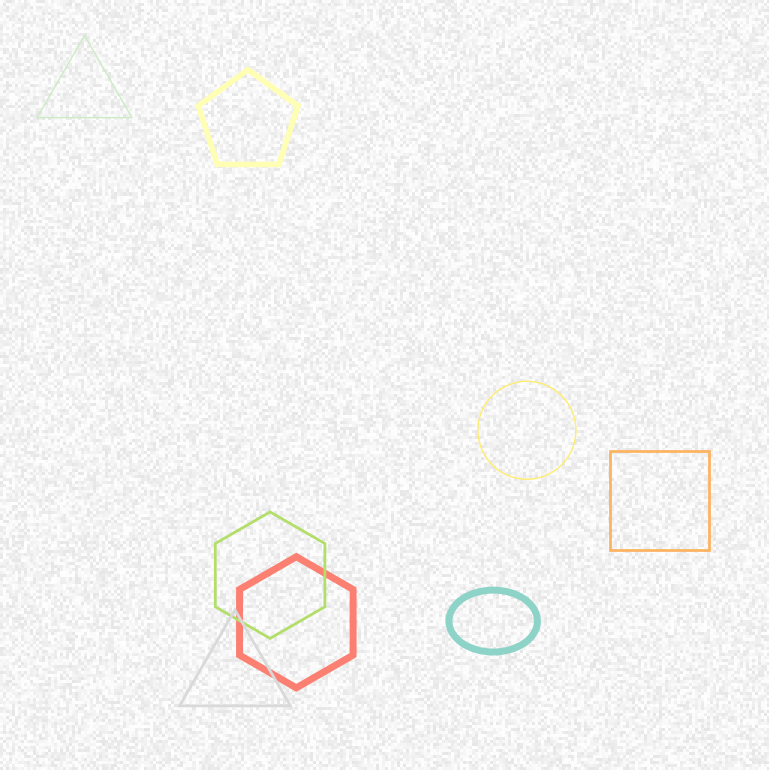[{"shape": "oval", "thickness": 2.5, "radius": 0.29, "center": [0.641, 0.193]}, {"shape": "pentagon", "thickness": 2, "radius": 0.34, "center": [0.322, 0.842]}, {"shape": "hexagon", "thickness": 2.5, "radius": 0.43, "center": [0.385, 0.192]}, {"shape": "square", "thickness": 1, "radius": 0.32, "center": [0.856, 0.35]}, {"shape": "hexagon", "thickness": 1, "radius": 0.41, "center": [0.351, 0.253]}, {"shape": "triangle", "thickness": 1, "radius": 0.42, "center": [0.305, 0.125]}, {"shape": "triangle", "thickness": 0.5, "radius": 0.36, "center": [0.11, 0.883]}, {"shape": "circle", "thickness": 0.5, "radius": 0.32, "center": [0.684, 0.441]}]